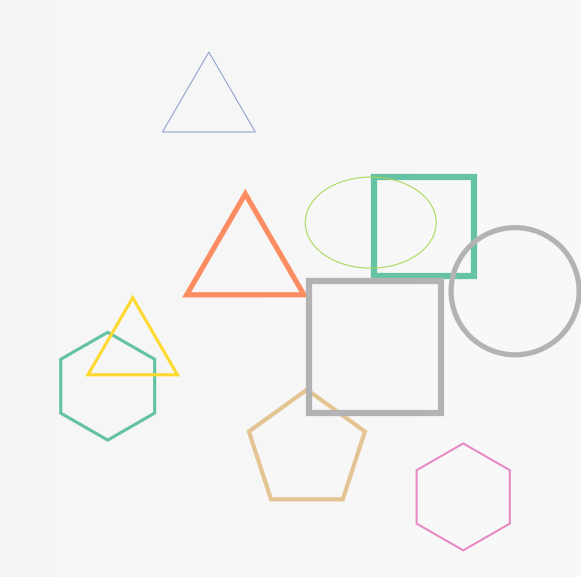[{"shape": "square", "thickness": 3, "radius": 0.43, "center": [0.73, 0.607]}, {"shape": "hexagon", "thickness": 1.5, "radius": 0.47, "center": [0.185, 0.33]}, {"shape": "triangle", "thickness": 2.5, "radius": 0.58, "center": [0.422, 0.547]}, {"shape": "triangle", "thickness": 0.5, "radius": 0.46, "center": [0.359, 0.817]}, {"shape": "hexagon", "thickness": 1, "radius": 0.46, "center": [0.797, 0.139]}, {"shape": "oval", "thickness": 0.5, "radius": 0.56, "center": [0.638, 0.614]}, {"shape": "triangle", "thickness": 1.5, "radius": 0.44, "center": [0.228, 0.395]}, {"shape": "pentagon", "thickness": 2, "radius": 0.52, "center": [0.528, 0.219]}, {"shape": "circle", "thickness": 2.5, "radius": 0.55, "center": [0.886, 0.495]}, {"shape": "square", "thickness": 3, "radius": 0.57, "center": [0.645, 0.398]}]